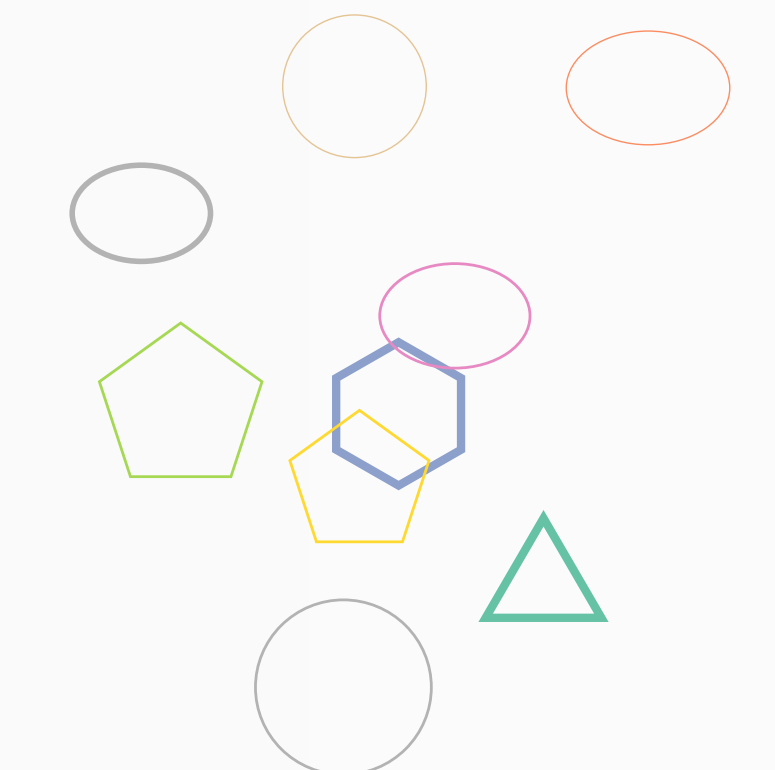[{"shape": "triangle", "thickness": 3, "radius": 0.43, "center": [0.701, 0.241]}, {"shape": "oval", "thickness": 0.5, "radius": 0.53, "center": [0.836, 0.886]}, {"shape": "hexagon", "thickness": 3, "radius": 0.47, "center": [0.514, 0.462]}, {"shape": "oval", "thickness": 1, "radius": 0.48, "center": [0.587, 0.59]}, {"shape": "pentagon", "thickness": 1, "radius": 0.55, "center": [0.233, 0.47]}, {"shape": "pentagon", "thickness": 1, "radius": 0.47, "center": [0.464, 0.373]}, {"shape": "circle", "thickness": 0.5, "radius": 0.46, "center": [0.457, 0.888]}, {"shape": "oval", "thickness": 2, "radius": 0.45, "center": [0.182, 0.723]}, {"shape": "circle", "thickness": 1, "radius": 0.57, "center": [0.443, 0.107]}]